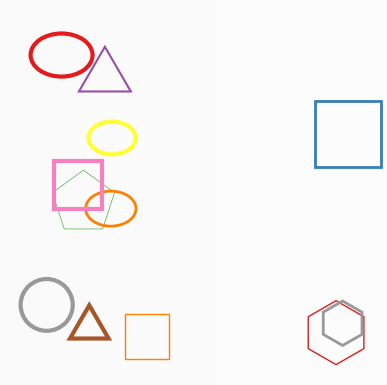[{"shape": "oval", "thickness": 3, "radius": 0.4, "center": [0.159, 0.857]}, {"shape": "hexagon", "thickness": 1, "radius": 0.41, "center": [0.867, 0.136]}, {"shape": "square", "thickness": 2, "radius": 0.43, "center": [0.897, 0.652]}, {"shape": "pentagon", "thickness": 0.5, "radius": 0.42, "center": [0.215, 0.474]}, {"shape": "triangle", "thickness": 1.5, "radius": 0.39, "center": [0.271, 0.801]}, {"shape": "square", "thickness": 1, "radius": 0.29, "center": [0.38, 0.126]}, {"shape": "oval", "thickness": 2, "radius": 0.33, "center": [0.286, 0.458]}, {"shape": "oval", "thickness": 3, "radius": 0.3, "center": [0.289, 0.642]}, {"shape": "triangle", "thickness": 3, "radius": 0.29, "center": [0.23, 0.15]}, {"shape": "square", "thickness": 3, "radius": 0.31, "center": [0.202, 0.52]}, {"shape": "hexagon", "thickness": 2, "radius": 0.29, "center": [0.884, 0.16]}, {"shape": "circle", "thickness": 3, "radius": 0.34, "center": [0.12, 0.208]}]